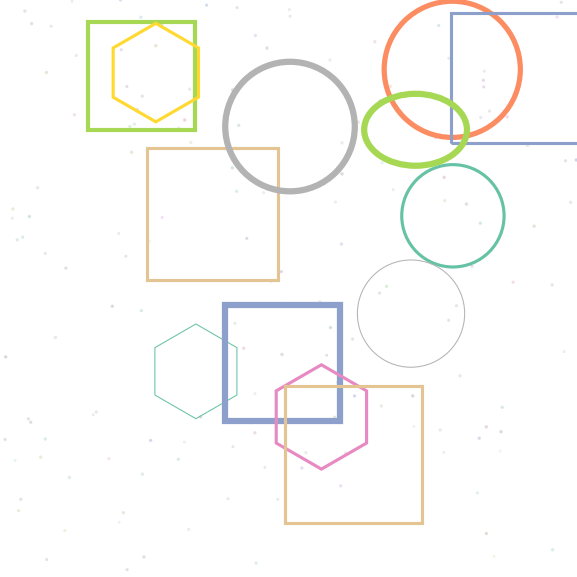[{"shape": "circle", "thickness": 1.5, "radius": 0.44, "center": [0.784, 0.625]}, {"shape": "hexagon", "thickness": 0.5, "radius": 0.41, "center": [0.339, 0.356]}, {"shape": "circle", "thickness": 2.5, "radius": 0.59, "center": [0.783, 0.879]}, {"shape": "square", "thickness": 3, "radius": 0.5, "center": [0.489, 0.371]}, {"shape": "square", "thickness": 1.5, "radius": 0.56, "center": [0.893, 0.865]}, {"shape": "hexagon", "thickness": 1.5, "radius": 0.45, "center": [0.557, 0.277]}, {"shape": "oval", "thickness": 3, "radius": 0.44, "center": [0.72, 0.774]}, {"shape": "square", "thickness": 2, "radius": 0.47, "center": [0.245, 0.867]}, {"shape": "hexagon", "thickness": 1.5, "radius": 0.43, "center": [0.27, 0.873]}, {"shape": "square", "thickness": 1.5, "radius": 0.59, "center": [0.613, 0.212]}, {"shape": "square", "thickness": 1.5, "radius": 0.57, "center": [0.368, 0.628]}, {"shape": "circle", "thickness": 0.5, "radius": 0.46, "center": [0.712, 0.456]}, {"shape": "circle", "thickness": 3, "radius": 0.56, "center": [0.502, 0.78]}]